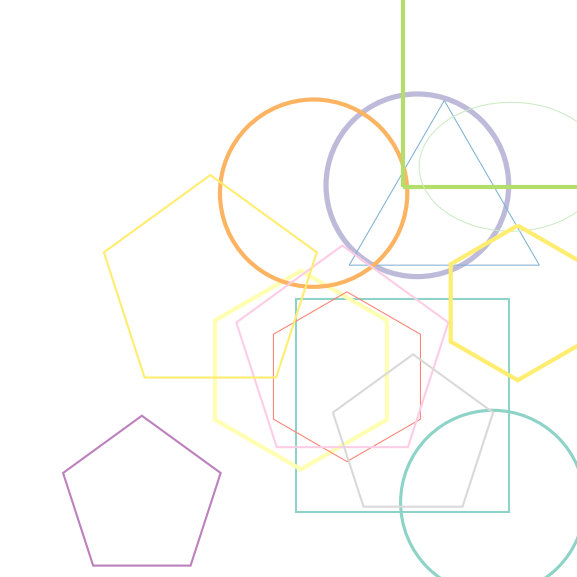[{"shape": "square", "thickness": 1, "radius": 0.92, "center": [0.697, 0.296]}, {"shape": "circle", "thickness": 1.5, "radius": 0.8, "center": [0.853, 0.129]}, {"shape": "hexagon", "thickness": 2, "radius": 0.86, "center": [0.521, 0.358]}, {"shape": "circle", "thickness": 2.5, "radius": 0.79, "center": [0.723, 0.678]}, {"shape": "hexagon", "thickness": 0.5, "radius": 0.73, "center": [0.601, 0.347]}, {"shape": "triangle", "thickness": 0.5, "radius": 0.95, "center": [0.769, 0.635]}, {"shape": "circle", "thickness": 2, "radius": 0.81, "center": [0.543, 0.665]}, {"shape": "square", "thickness": 2, "radius": 0.97, "center": [0.892, 0.869]}, {"shape": "pentagon", "thickness": 1, "radius": 0.97, "center": [0.593, 0.381]}, {"shape": "pentagon", "thickness": 1, "radius": 0.73, "center": [0.715, 0.24]}, {"shape": "pentagon", "thickness": 1, "radius": 0.72, "center": [0.246, 0.136]}, {"shape": "oval", "thickness": 0.5, "radius": 0.8, "center": [0.885, 0.71]}, {"shape": "hexagon", "thickness": 2, "radius": 0.67, "center": [0.897, 0.475]}, {"shape": "pentagon", "thickness": 1, "radius": 0.97, "center": [0.364, 0.502]}]